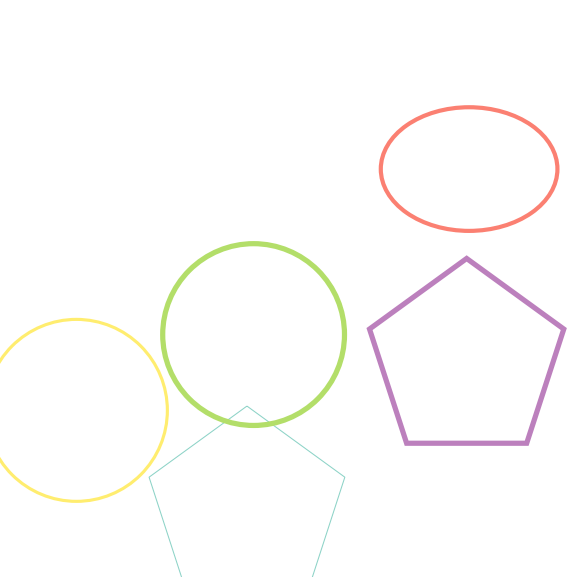[{"shape": "pentagon", "thickness": 0.5, "radius": 0.89, "center": [0.428, 0.118]}, {"shape": "oval", "thickness": 2, "radius": 0.76, "center": [0.812, 0.706]}, {"shape": "circle", "thickness": 2.5, "radius": 0.79, "center": [0.439, 0.42]}, {"shape": "pentagon", "thickness": 2.5, "radius": 0.88, "center": [0.808, 0.375]}, {"shape": "circle", "thickness": 1.5, "radius": 0.79, "center": [0.132, 0.289]}]